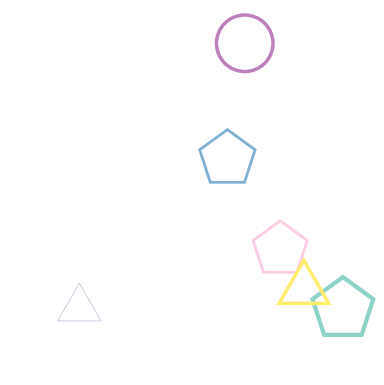[{"shape": "pentagon", "thickness": 3, "radius": 0.41, "center": [0.891, 0.197]}, {"shape": "triangle", "thickness": 0.5, "radius": 0.33, "center": [0.206, 0.199]}, {"shape": "pentagon", "thickness": 2, "radius": 0.38, "center": [0.591, 0.588]}, {"shape": "pentagon", "thickness": 2, "radius": 0.37, "center": [0.728, 0.353]}, {"shape": "circle", "thickness": 2.5, "radius": 0.37, "center": [0.636, 0.888]}, {"shape": "triangle", "thickness": 2.5, "radius": 0.37, "center": [0.789, 0.249]}]